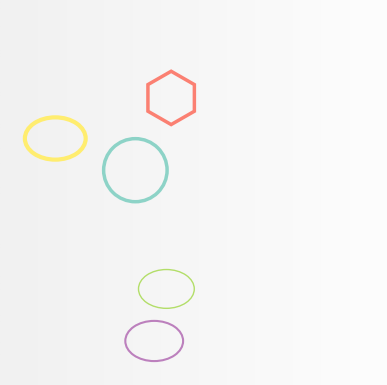[{"shape": "circle", "thickness": 2.5, "radius": 0.41, "center": [0.349, 0.558]}, {"shape": "hexagon", "thickness": 2.5, "radius": 0.35, "center": [0.442, 0.746]}, {"shape": "oval", "thickness": 1, "radius": 0.36, "center": [0.429, 0.25]}, {"shape": "oval", "thickness": 1.5, "radius": 0.37, "center": [0.398, 0.114]}, {"shape": "oval", "thickness": 3, "radius": 0.39, "center": [0.143, 0.64]}]